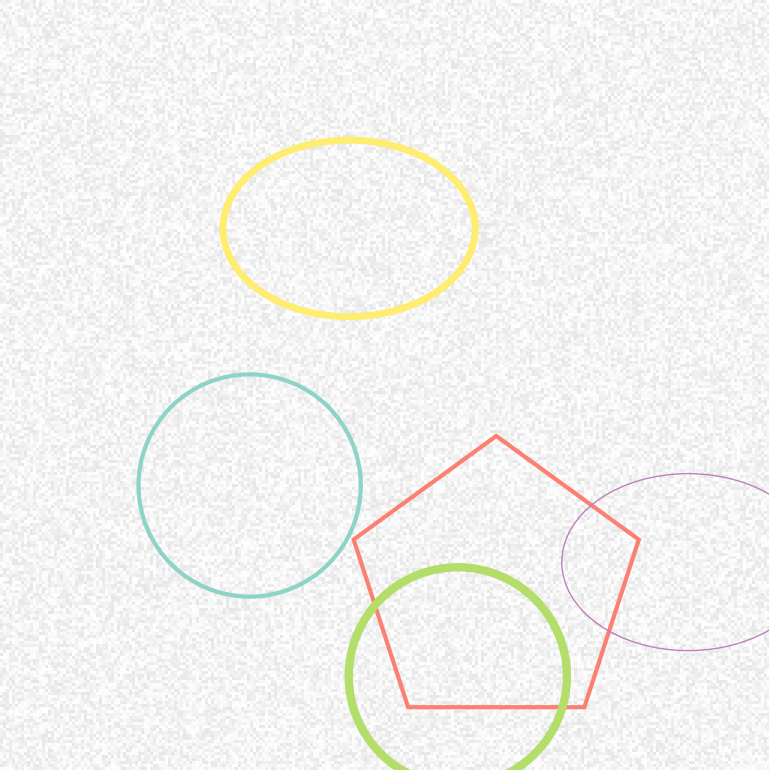[{"shape": "circle", "thickness": 1.5, "radius": 0.72, "center": [0.324, 0.369]}, {"shape": "pentagon", "thickness": 1.5, "radius": 0.97, "center": [0.644, 0.239]}, {"shape": "circle", "thickness": 3, "radius": 0.71, "center": [0.595, 0.122]}, {"shape": "oval", "thickness": 0.5, "radius": 0.82, "center": [0.894, 0.27]}, {"shape": "oval", "thickness": 2.5, "radius": 0.82, "center": [0.453, 0.703]}]